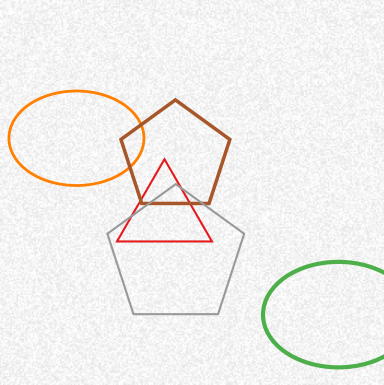[{"shape": "triangle", "thickness": 1.5, "radius": 0.71, "center": [0.427, 0.444]}, {"shape": "oval", "thickness": 3, "radius": 0.98, "center": [0.879, 0.183]}, {"shape": "oval", "thickness": 2, "radius": 0.88, "center": [0.199, 0.641]}, {"shape": "pentagon", "thickness": 2.5, "radius": 0.74, "center": [0.456, 0.592]}, {"shape": "pentagon", "thickness": 1.5, "radius": 0.93, "center": [0.457, 0.335]}]